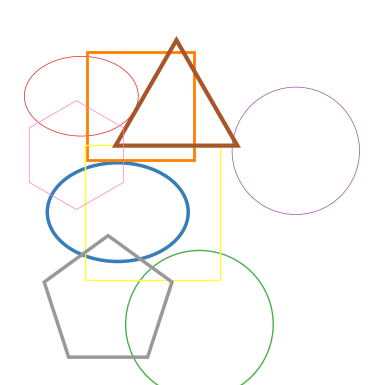[{"shape": "oval", "thickness": 0.5, "radius": 0.74, "center": [0.211, 0.75]}, {"shape": "oval", "thickness": 2.5, "radius": 0.92, "center": [0.306, 0.449]}, {"shape": "circle", "thickness": 1, "radius": 0.96, "center": [0.518, 0.158]}, {"shape": "circle", "thickness": 0.5, "radius": 0.83, "center": [0.768, 0.608]}, {"shape": "square", "thickness": 2, "radius": 0.7, "center": [0.365, 0.724]}, {"shape": "square", "thickness": 1, "radius": 0.87, "center": [0.397, 0.449]}, {"shape": "triangle", "thickness": 3, "radius": 0.91, "center": [0.458, 0.713]}, {"shape": "hexagon", "thickness": 0.5, "radius": 0.71, "center": [0.198, 0.597]}, {"shape": "pentagon", "thickness": 2.5, "radius": 0.87, "center": [0.281, 0.213]}]